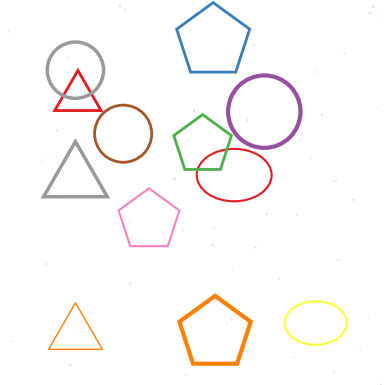[{"shape": "oval", "thickness": 1.5, "radius": 0.49, "center": [0.608, 0.545]}, {"shape": "triangle", "thickness": 2, "radius": 0.35, "center": [0.202, 0.748]}, {"shape": "pentagon", "thickness": 2, "radius": 0.5, "center": [0.554, 0.893]}, {"shape": "pentagon", "thickness": 2, "radius": 0.39, "center": [0.526, 0.624]}, {"shape": "circle", "thickness": 3, "radius": 0.47, "center": [0.686, 0.71]}, {"shape": "triangle", "thickness": 1, "radius": 0.4, "center": [0.196, 0.133]}, {"shape": "pentagon", "thickness": 3, "radius": 0.49, "center": [0.559, 0.134]}, {"shape": "oval", "thickness": 1.5, "radius": 0.4, "center": [0.82, 0.161]}, {"shape": "circle", "thickness": 2, "radius": 0.37, "center": [0.32, 0.653]}, {"shape": "pentagon", "thickness": 1.5, "radius": 0.41, "center": [0.387, 0.428]}, {"shape": "circle", "thickness": 2.5, "radius": 0.37, "center": [0.196, 0.818]}, {"shape": "triangle", "thickness": 2.5, "radius": 0.48, "center": [0.196, 0.537]}]